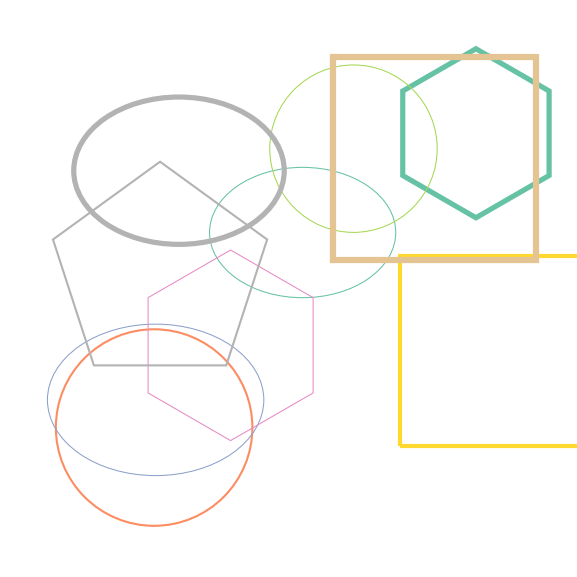[{"shape": "oval", "thickness": 0.5, "radius": 0.81, "center": [0.524, 0.597]}, {"shape": "hexagon", "thickness": 2.5, "radius": 0.73, "center": [0.824, 0.768]}, {"shape": "circle", "thickness": 1, "radius": 0.85, "center": [0.267, 0.259]}, {"shape": "oval", "thickness": 0.5, "radius": 0.94, "center": [0.269, 0.307]}, {"shape": "hexagon", "thickness": 0.5, "radius": 0.82, "center": [0.399, 0.401]}, {"shape": "circle", "thickness": 0.5, "radius": 0.72, "center": [0.612, 0.742]}, {"shape": "square", "thickness": 2, "radius": 0.82, "center": [0.858, 0.391]}, {"shape": "square", "thickness": 3, "radius": 0.88, "center": [0.752, 0.725]}, {"shape": "oval", "thickness": 2.5, "radius": 0.91, "center": [0.31, 0.704]}, {"shape": "pentagon", "thickness": 1, "radius": 0.97, "center": [0.277, 0.524]}]